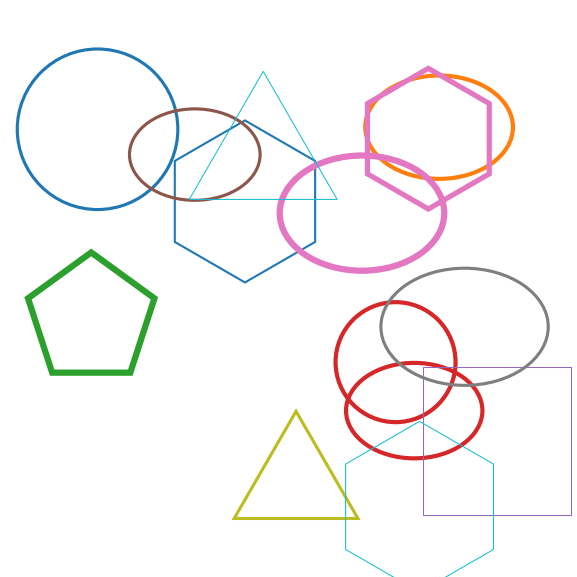[{"shape": "hexagon", "thickness": 1, "radius": 0.7, "center": [0.424, 0.65]}, {"shape": "circle", "thickness": 1.5, "radius": 0.7, "center": [0.169, 0.775]}, {"shape": "oval", "thickness": 2, "radius": 0.64, "center": [0.76, 0.779]}, {"shape": "pentagon", "thickness": 3, "radius": 0.58, "center": [0.158, 0.447]}, {"shape": "circle", "thickness": 2, "radius": 0.52, "center": [0.685, 0.372]}, {"shape": "oval", "thickness": 2, "radius": 0.59, "center": [0.717, 0.288]}, {"shape": "square", "thickness": 0.5, "radius": 0.64, "center": [0.861, 0.235]}, {"shape": "oval", "thickness": 1.5, "radius": 0.57, "center": [0.337, 0.731]}, {"shape": "hexagon", "thickness": 2.5, "radius": 0.61, "center": [0.742, 0.759]}, {"shape": "oval", "thickness": 3, "radius": 0.71, "center": [0.627, 0.63]}, {"shape": "oval", "thickness": 1.5, "radius": 0.72, "center": [0.804, 0.433]}, {"shape": "triangle", "thickness": 1.5, "radius": 0.62, "center": [0.513, 0.163]}, {"shape": "hexagon", "thickness": 0.5, "radius": 0.74, "center": [0.727, 0.122]}, {"shape": "triangle", "thickness": 0.5, "radius": 0.74, "center": [0.456, 0.728]}]